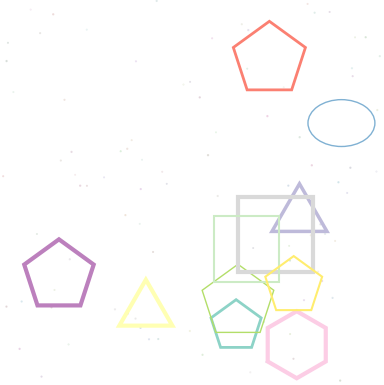[{"shape": "pentagon", "thickness": 2, "radius": 0.34, "center": [0.613, 0.153]}, {"shape": "triangle", "thickness": 3, "radius": 0.4, "center": [0.379, 0.194]}, {"shape": "triangle", "thickness": 2.5, "radius": 0.41, "center": [0.778, 0.44]}, {"shape": "pentagon", "thickness": 2, "radius": 0.49, "center": [0.7, 0.846]}, {"shape": "oval", "thickness": 1, "radius": 0.43, "center": [0.887, 0.68]}, {"shape": "pentagon", "thickness": 1, "radius": 0.49, "center": [0.618, 0.216]}, {"shape": "hexagon", "thickness": 3, "radius": 0.44, "center": [0.771, 0.105]}, {"shape": "square", "thickness": 3, "radius": 0.49, "center": [0.716, 0.391]}, {"shape": "pentagon", "thickness": 3, "radius": 0.47, "center": [0.153, 0.283]}, {"shape": "square", "thickness": 1.5, "radius": 0.42, "center": [0.641, 0.353]}, {"shape": "pentagon", "thickness": 1.5, "radius": 0.39, "center": [0.763, 0.257]}]